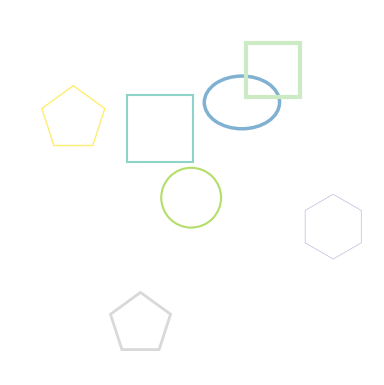[{"shape": "square", "thickness": 1.5, "radius": 0.43, "center": [0.416, 0.665]}, {"shape": "hexagon", "thickness": 0.5, "radius": 0.42, "center": [0.865, 0.411]}, {"shape": "oval", "thickness": 2.5, "radius": 0.49, "center": [0.628, 0.734]}, {"shape": "circle", "thickness": 1.5, "radius": 0.39, "center": [0.497, 0.487]}, {"shape": "pentagon", "thickness": 2, "radius": 0.41, "center": [0.365, 0.158]}, {"shape": "square", "thickness": 3, "radius": 0.35, "center": [0.709, 0.818]}, {"shape": "pentagon", "thickness": 1, "radius": 0.43, "center": [0.19, 0.692]}]